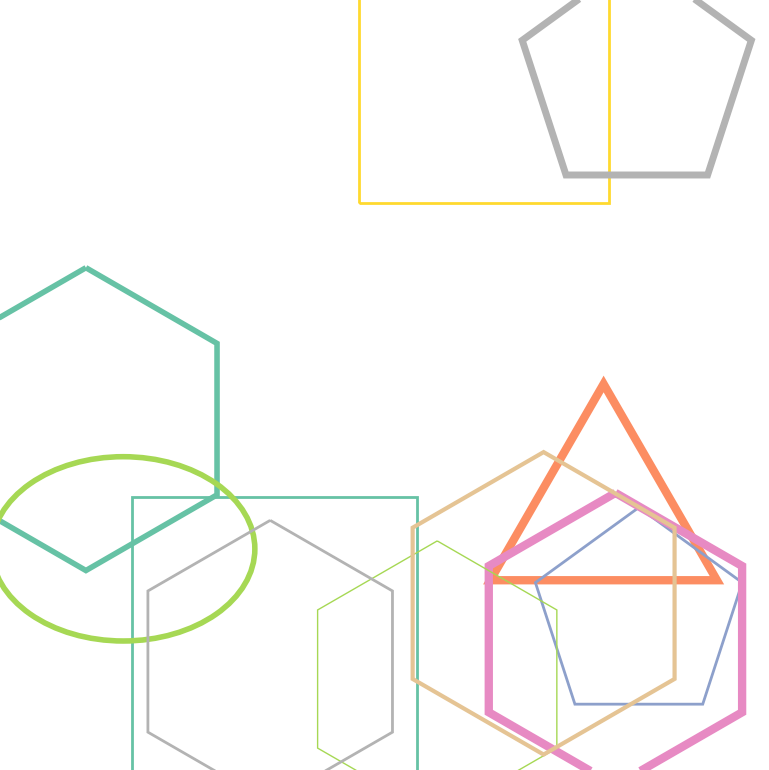[{"shape": "hexagon", "thickness": 2, "radius": 0.98, "center": [0.112, 0.456]}, {"shape": "square", "thickness": 1, "radius": 0.93, "center": [0.357, 0.17]}, {"shape": "triangle", "thickness": 3, "radius": 0.85, "center": [0.784, 0.331]}, {"shape": "pentagon", "thickness": 1, "radius": 0.71, "center": [0.83, 0.2]}, {"shape": "hexagon", "thickness": 3, "radius": 0.95, "center": [0.799, 0.17]}, {"shape": "oval", "thickness": 2, "radius": 0.85, "center": [0.16, 0.287]}, {"shape": "hexagon", "thickness": 0.5, "radius": 0.9, "center": [0.568, 0.118]}, {"shape": "square", "thickness": 1, "radius": 0.81, "center": [0.629, 0.899]}, {"shape": "hexagon", "thickness": 1.5, "radius": 0.98, "center": [0.706, 0.216]}, {"shape": "pentagon", "thickness": 2.5, "radius": 0.78, "center": [0.827, 0.899]}, {"shape": "hexagon", "thickness": 1, "radius": 0.92, "center": [0.351, 0.141]}]